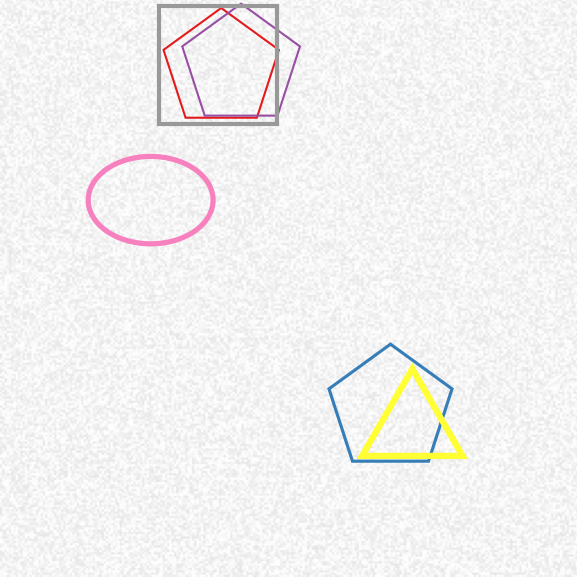[{"shape": "pentagon", "thickness": 1, "radius": 0.53, "center": [0.383, 0.88]}, {"shape": "pentagon", "thickness": 1.5, "radius": 0.56, "center": [0.676, 0.291]}, {"shape": "pentagon", "thickness": 1, "radius": 0.54, "center": [0.418, 0.886]}, {"shape": "triangle", "thickness": 3, "radius": 0.5, "center": [0.714, 0.26]}, {"shape": "oval", "thickness": 2.5, "radius": 0.54, "center": [0.261, 0.653]}, {"shape": "square", "thickness": 2, "radius": 0.51, "center": [0.378, 0.886]}]